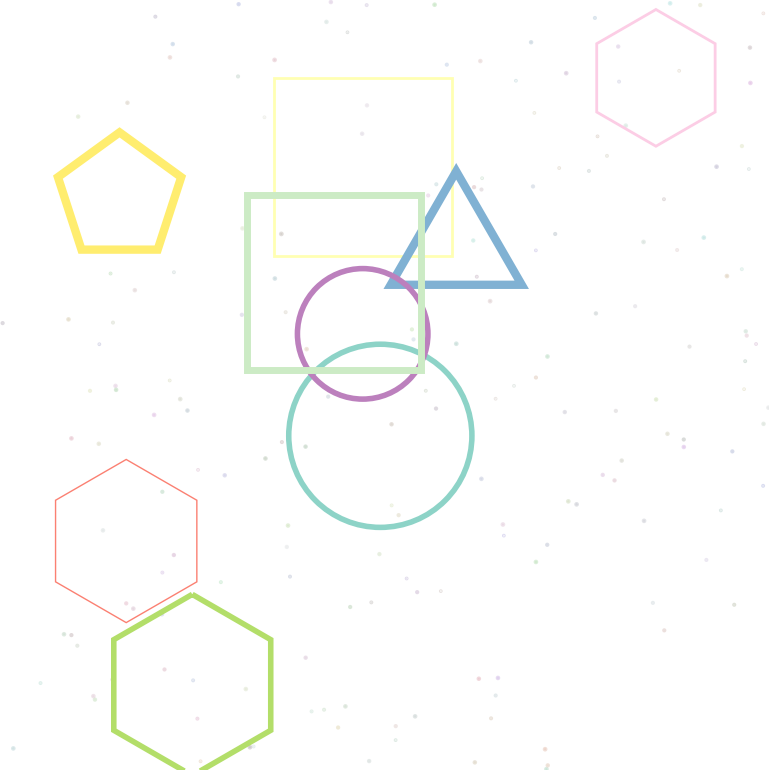[{"shape": "circle", "thickness": 2, "radius": 0.59, "center": [0.494, 0.434]}, {"shape": "square", "thickness": 1, "radius": 0.58, "center": [0.471, 0.784]}, {"shape": "hexagon", "thickness": 0.5, "radius": 0.53, "center": [0.164, 0.297]}, {"shape": "triangle", "thickness": 3, "radius": 0.49, "center": [0.592, 0.679]}, {"shape": "hexagon", "thickness": 2, "radius": 0.59, "center": [0.25, 0.11]}, {"shape": "hexagon", "thickness": 1, "radius": 0.44, "center": [0.852, 0.899]}, {"shape": "circle", "thickness": 2, "radius": 0.42, "center": [0.471, 0.566]}, {"shape": "square", "thickness": 2.5, "radius": 0.57, "center": [0.434, 0.633]}, {"shape": "pentagon", "thickness": 3, "radius": 0.42, "center": [0.155, 0.744]}]